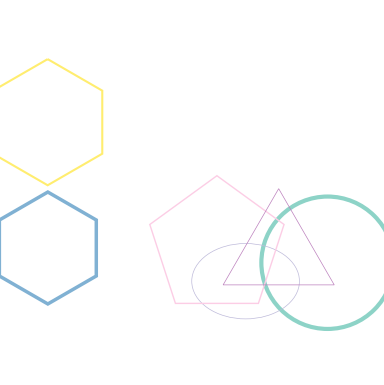[{"shape": "circle", "thickness": 3, "radius": 0.86, "center": [0.851, 0.318]}, {"shape": "oval", "thickness": 0.5, "radius": 0.7, "center": [0.638, 0.27]}, {"shape": "hexagon", "thickness": 2.5, "radius": 0.73, "center": [0.124, 0.356]}, {"shape": "pentagon", "thickness": 1, "radius": 0.92, "center": [0.563, 0.36]}, {"shape": "triangle", "thickness": 0.5, "radius": 0.83, "center": [0.724, 0.343]}, {"shape": "hexagon", "thickness": 1.5, "radius": 0.82, "center": [0.124, 0.683]}]